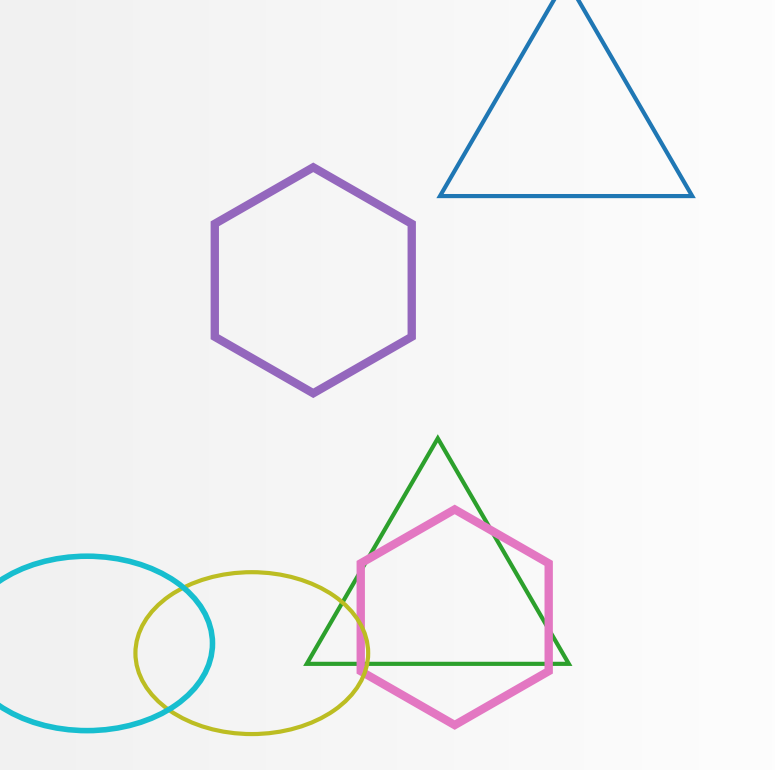[{"shape": "triangle", "thickness": 1.5, "radius": 0.94, "center": [0.73, 0.839]}, {"shape": "triangle", "thickness": 1.5, "radius": 0.98, "center": [0.565, 0.235]}, {"shape": "hexagon", "thickness": 3, "radius": 0.73, "center": [0.404, 0.636]}, {"shape": "hexagon", "thickness": 3, "radius": 0.7, "center": [0.587, 0.198]}, {"shape": "oval", "thickness": 1.5, "radius": 0.75, "center": [0.325, 0.152]}, {"shape": "oval", "thickness": 2, "radius": 0.81, "center": [0.112, 0.164]}]